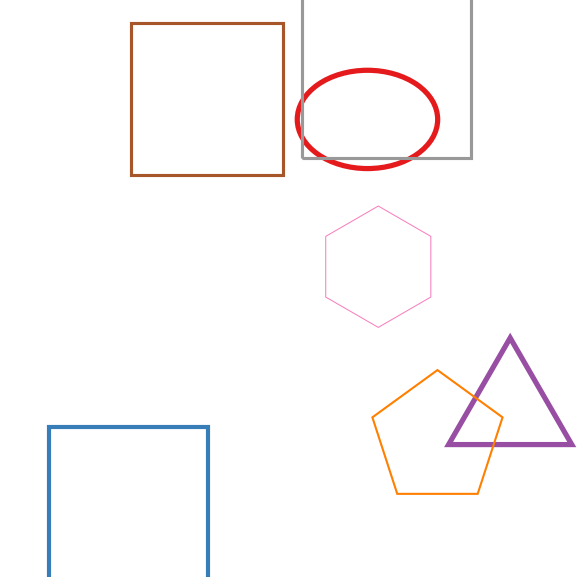[{"shape": "oval", "thickness": 2.5, "radius": 0.61, "center": [0.636, 0.792]}, {"shape": "square", "thickness": 2, "radius": 0.69, "center": [0.222, 0.121]}, {"shape": "triangle", "thickness": 2.5, "radius": 0.62, "center": [0.883, 0.291]}, {"shape": "pentagon", "thickness": 1, "radius": 0.59, "center": [0.758, 0.24]}, {"shape": "square", "thickness": 1.5, "radius": 0.66, "center": [0.358, 0.827]}, {"shape": "hexagon", "thickness": 0.5, "radius": 0.53, "center": [0.655, 0.537]}, {"shape": "square", "thickness": 1.5, "radius": 0.73, "center": [0.669, 0.871]}]